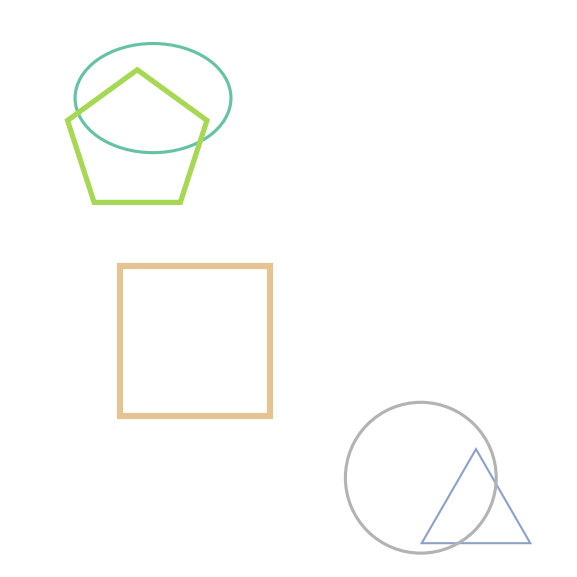[{"shape": "oval", "thickness": 1.5, "radius": 0.67, "center": [0.265, 0.829]}, {"shape": "triangle", "thickness": 1, "radius": 0.54, "center": [0.824, 0.113]}, {"shape": "pentagon", "thickness": 2.5, "radius": 0.63, "center": [0.238, 0.751]}, {"shape": "square", "thickness": 3, "radius": 0.65, "center": [0.337, 0.409]}, {"shape": "circle", "thickness": 1.5, "radius": 0.65, "center": [0.729, 0.172]}]